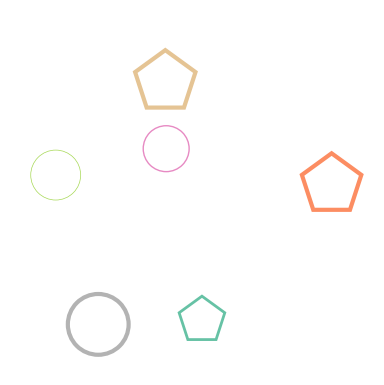[{"shape": "pentagon", "thickness": 2, "radius": 0.31, "center": [0.525, 0.168]}, {"shape": "pentagon", "thickness": 3, "radius": 0.41, "center": [0.861, 0.521]}, {"shape": "circle", "thickness": 1, "radius": 0.3, "center": [0.432, 0.614]}, {"shape": "circle", "thickness": 0.5, "radius": 0.32, "center": [0.145, 0.545]}, {"shape": "pentagon", "thickness": 3, "radius": 0.41, "center": [0.429, 0.787]}, {"shape": "circle", "thickness": 3, "radius": 0.39, "center": [0.255, 0.157]}]